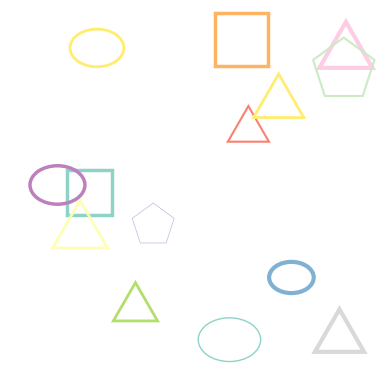[{"shape": "square", "thickness": 2.5, "radius": 0.29, "center": [0.232, 0.5]}, {"shape": "oval", "thickness": 1, "radius": 0.41, "center": [0.596, 0.118]}, {"shape": "triangle", "thickness": 2, "radius": 0.41, "center": [0.208, 0.397]}, {"shape": "pentagon", "thickness": 0.5, "radius": 0.29, "center": [0.398, 0.415]}, {"shape": "triangle", "thickness": 1.5, "radius": 0.31, "center": [0.645, 0.663]}, {"shape": "oval", "thickness": 3, "radius": 0.29, "center": [0.757, 0.279]}, {"shape": "square", "thickness": 2.5, "radius": 0.35, "center": [0.627, 0.898]}, {"shape": "triangle", "thickness": 2, "radius": 0.33, "center": [0.352, 0.2]}, {"shape": "triangle", "thickness": 3, "radius": 0.4, "center": [0.899, 0.864]}, {"shape": "triangle", "thickness": 3, "radius": 0.37, "center": [0.882, 0.123]}, {"shape": "oval", "thickness": 2.5, "radius": 0.36, "center": [0.149, 0.52]}, {"shape": "pentagon", "thickness": 1.5, "radius": 0.42, "center": [0.893, 0.819]}, {"shape": "triangle", "thickness": 2, "radius": 0.38, "center": [0.724, 0.732]}, {"shape": "oval", "thickness": 2, "radius": 0.35, "center": [0.252, 0.875]}]